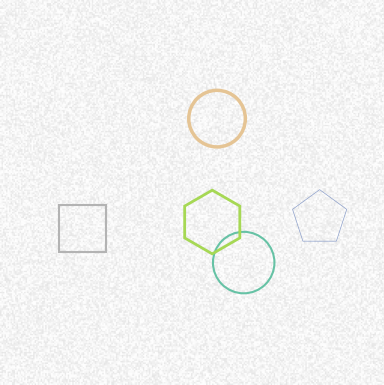[{"shape": "circle", "thickness": 1.5, "radius": 0.4, "center": [0.633, 0.318]}, {"shape": "pentagon", "thickness": 0.5, "radius": 0.37, "center": [0.83, 0.433]}, {"shape": "hexagon", "thickness": 2, "radius": 0.41, "center": [0.551, 0.423]}, {"shape": "circle", "thickness": 2.5, "radius": 0.37, "center": [0.564, 0.692]}, {"shape": "square", "thickness": 1.5, "radius": 0.3, "center": [0.214, 0.406]}]